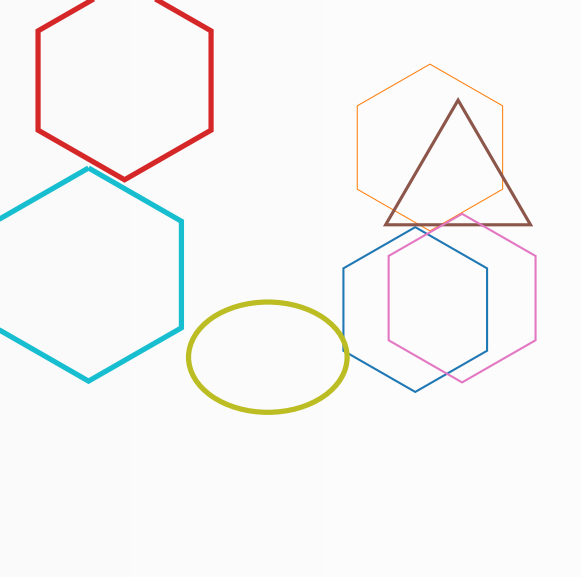[{"shape": "hexagon", "thickness": 1, "radius": 0.71, "center": [0.714, 0.463]}, {"shape": "hexagon", "thickness": 0.5, "radius": 0.72, "center": [0.74, 0.744]}, {"shape": "hexagon", "thickness": 2.5, "radius": 0.86, "center": [0.214, 0.86]}, {"shape": "triangle", "thickness": 1.5, "radius": 0.72, "center": [0.788, 0.682]}, {"shape": "hexagon", "thickness": 1, "radius": 0.73, "center": [0.795, 0.483]}, {"shape": "oval", "thickness": 2.5, "radius": 0.68, "center": [0.461, 0.381]}, {"shape": "hexagon", "thickness": 2.5, "radius": 0.92, "center": [0.152, 0.524]}]